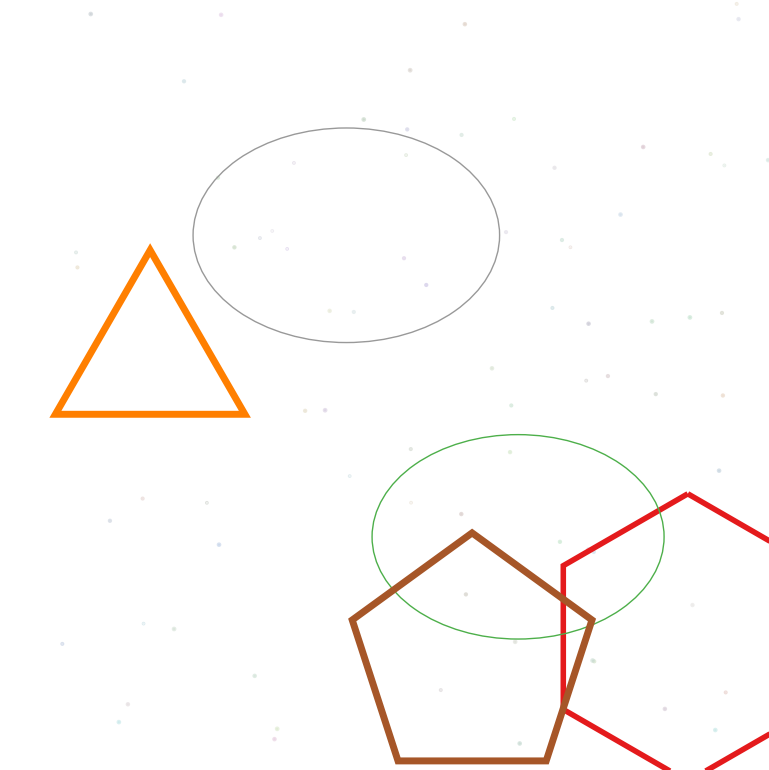[{"shape": "hexagon", "thickness": 2, "radius": 0.93, "center": [0.893, 0.172]}, {"shape": "oval", "thickness": 0.5, "radius": 0.95, "center": [0.673, 0.303]}, {"shape": "triangle", "thickness": 2.5, "radius": 0.71, "center": [0.195, 0.533]}, {"shape": "pentagon", "thickness": 2.5, "radius": 0.82, "center": [0.613, 0.144]}, {"shape": "oval", "thickness": 0.5, "radius": 1.0, "center": [0.45, 0.694]}]